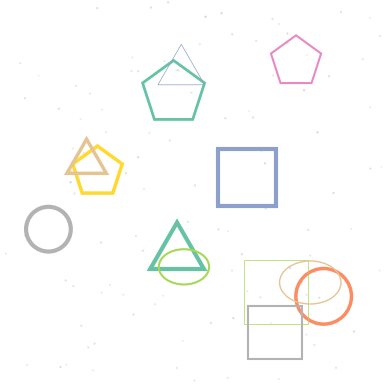[{"shape": "pentagon", "thickness": 2, "radius": 0.42, "center": [0.451, 0.758]}, {"shape": "triangle", "thickness": 3, "radius": 0.4, "center": [0.46, 0.342]}, {"shape": "circle", "thickness": 2.5, "radius": 0.36, "center": [0.841, 0.23]}, {"shape": "square", "thickness": 3, "radius": 0.37, "center": [0.641, 0.539]}, {"shape": "triangle", "thickness": 0.5, "radius": 0.35, "center": [0.471, 0.815]}, {"shape": "pentagon", "thickness": 1.5, "radius": 0.34, "center": [0.769, 0.84]}, {"shape": "oval", "thickness": 1.5, "radius": 0.33, "center": [0.478, 0.307]}, {"shape": "square", "thickness": 0.5, "radius": 0.41, "center": [0.717, 0.241]}, {"shape": "pentagon", "thickness": 2.5, "radius": 0.34, "center": [0.253, 0.553]}, {"shape": "oval", "thickness": 1, "radius": 0.4, "center": [0.806, 0.266]}, {"shape": "triangle", "thickness": 2.5, "radius": 0.3, "center": [0.225, 0.579]}, {"shape": "circle", "thickness": 3, "radius": 0.29, "center": [0.126, 0.405]}, {"shape": "square", "thickness": 1.5, "radius": 0.35, "center": [0.714, 0.137]}]